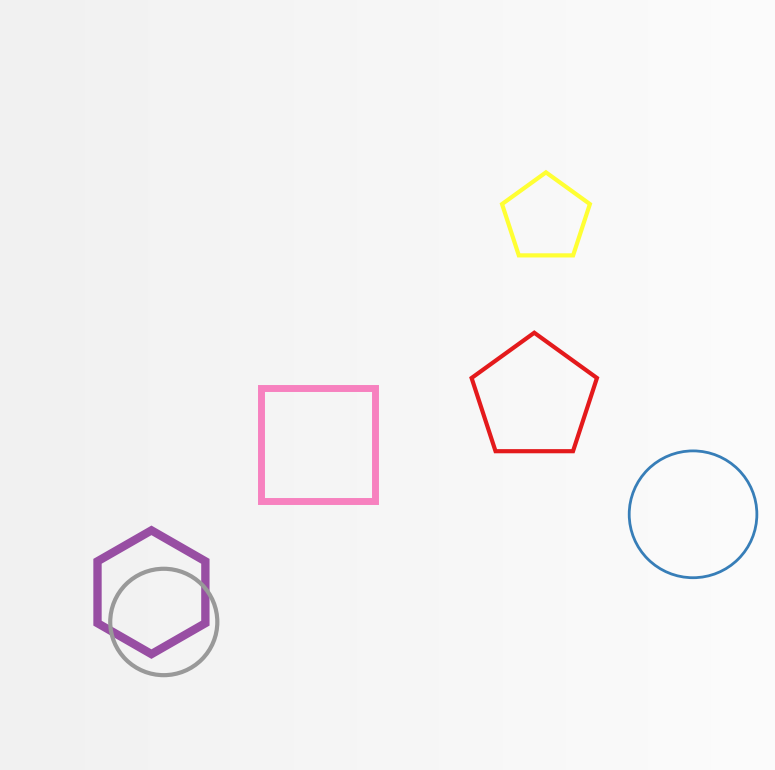[{"shape": "pentagon", "thickness": 1.5, "radius": 0.43, "center": [0.689, 0.483]}, {"shape": "circle", "thickness": 1, "radius": 0.41, "center": [0.894, 0.332]}, {"shape": "hexagon", "thickness": 3, "radius": 0.4, "center": [0.195, 0.231]}, {"shape": "pentagon", "thickness": 1.5, "radius": 0.3, "center": [0.704, 0.717]}, {"shape": "square", "thickness": 2.5, "radius": 0.37, "center": [0.41, 0.422]}, {"shape": "circle", "thickness": 1.5, "radius": 0.35, "center": [0.211, 0.192]}]